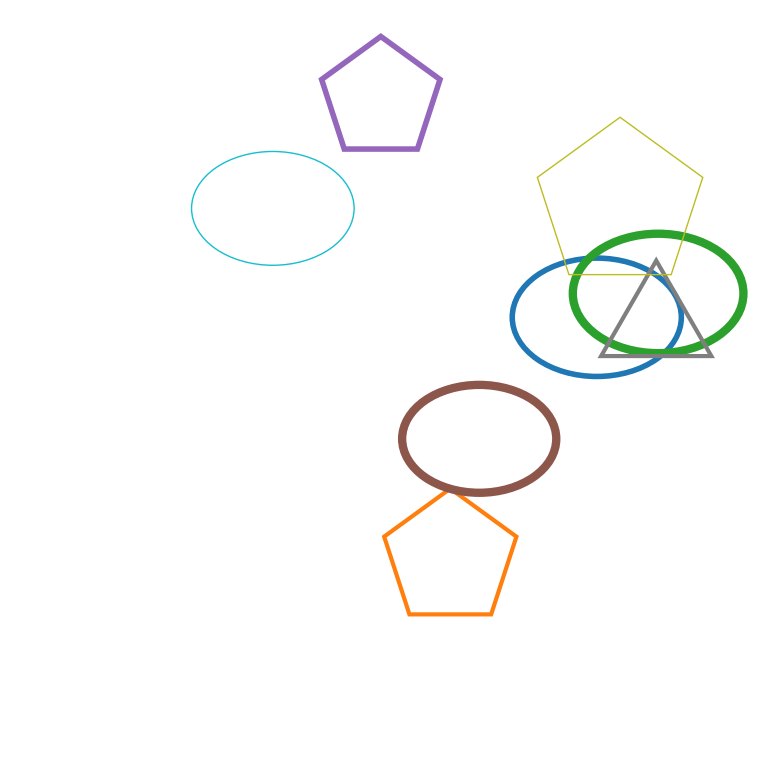[{"shape": "oval", "thickness": 2, "radius": 0.55, "center": [0.775, 0.588]}, {"shape": "pentagon", "thickness": 1.5, "radius": 0.45, "center": [0.585, 0.275]}, {"shape": "oval", "thickness": 3, "radius": 0.55, "center": [0.855, 0.619]}, {"shape": "pentagon", "thickness": 2, "radius": 0.4, "center": [0.495, 0.872]}, {"shape": "oval", "thickness": 3, "radius": 0.5, "center": [0.622, 0.43]}, {"shape": "triangle", "thickness": 1.5, "radius": 0.41, "center": [0.852, 0.579]}, {"shape": "pentagon", "thickness": 0.5, "radius": 0.56, "center": [0.805, 0.735]}, {"shape": "oval", "thickness": 0.5, "radius": 0.53, "center": [0.354, 0.729]}]